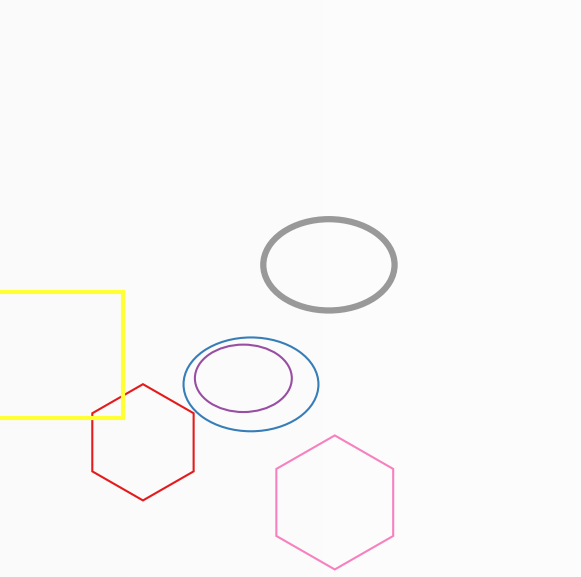[{"shape": "hexagon", "thickness": 1, "radius": 0.5, "center": [0.246, 0.233]}, {"shape": "oval", "thickness": 1, "radius": 0.58, "center": [0.432, 0.334]}, {"shape": "oval", "thickness": 1, "radius": 0.42, "center": [0.419, 0.344]}, {"shape": "square", "thickness": 2, "radius": 0.55, "center": [0.102, 0.384]}, {"shape": "hexagon", "thickness": 1, "radius": 0.58, "center": [0.576, 0.129]}, {"shape": "oval", "thickness": 3, "radius": 0.56, "center": [0.566, 0.541]}]